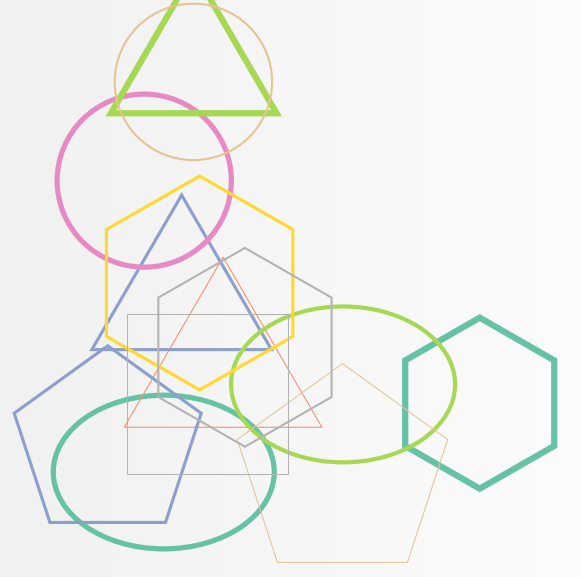[{"shape": "oval", "thickness": 2.5, "radius": 0.95, "center": [0.282, 0.182]}, {"shape": "hexagon", "thickness": 3, "radius": 0.74, "center": [0.825, 0.301]}, {"shape": "triangle", "thickness": 0.5, "radius": 0.98, "center": [0.384, 0.357]}, {"shape": "triangle", "thickness": 1.5, "radius": 0.89, "center": [0.312, 0.483]}, {"shape": "pentagon", "thickness": 1.5, "radius": 0.85, "center": [0.185, 0.231]}, {"shape": "circle", "thickness": 2.5, "radius": 0.75, "center": [0.248, 0.686]}, {"shape": "triangle", "thickness": 3, "radius": 0.82, "center": [0.333, 0.885]}, {"shape": "oval", "thickness": 2, "radius": 0.96, "center": [0.59, 0.334]}, {"shape": "hexagon", "thickness": 1.5, "radius": 0.93, "center": [0.343, 0.509]}, {"shape": "pentagon", "thickness": 0.5, "radius": 0.95, "center": [0.589, 0.179]}, {"shape": "circle", "thickness": 1, "radius": 0.68, "center": [0.333, 0.857]}, {"shape": "hexagon", "thickness": 1, "radius": 0.86, "center": [0.421, 0.398]}, {"shape": "square", "thickness": 0.5, "radius": 0.69, "center": [0.357, 0.317]}]